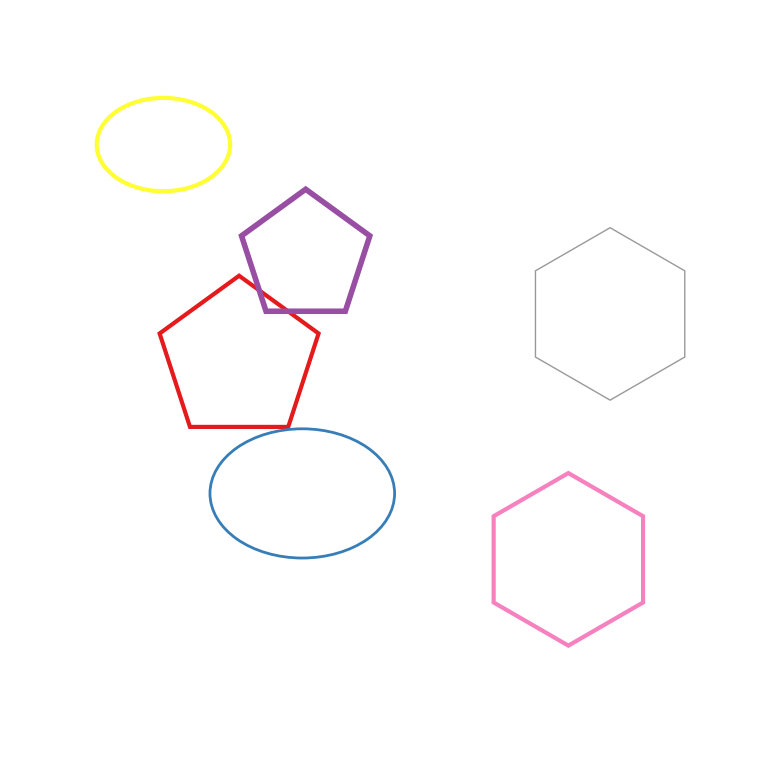[{"shape": "pentagon", "thickness": 1.5, "radius": 0.54, "center": [0.311, 0.533]}, {"shape": "oval", "thickness": 1, "radius": 0.6, "center": [0.393, 0.359]}, {"shape": "pentagon", "thickness": 2, "radius": 0.44, "center": [0.397, 0.667]}, {"shape": "oval", "thickness": 1.5, "radius": 0.43, "center": [0.212, 0.812]}, {"shape": "hexagon", "thickness": 1.5, "radius": 0.56, "center": [0.738, 0.274]}, {"shape": "hexagon", "thickness": 0.5, "radius": 0.56, "center": [0.792, 0.592]}]